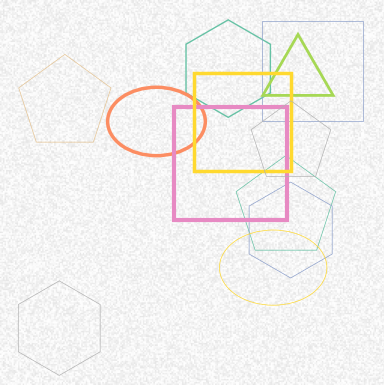[{"shape": "pentagon", "thickness": 0.5, "radius": 0.68, "center": [0.743, 0.46]}, {"shape": "hexagon", "thickness": 1, "radius": 0.63, "center": [0.593, 0.822]}, {"shape": "oval", "thickness": 2.5, "radius": 0.63, "center": [0.406, 0.684]}, {"shape": "square", "thickness": 0.5, "radius": 0.65, "center": [0.811, 0.815]}, {"shape": "hexagon", "thickness": 0.5, "radius": 0.62, "center": [0.755, 0.403]}, {"shape": "square", "thickness": 3, "radius": 0.74, "center": [0.598, 0.576]}, {"shape": "triangle", "thickness": 2, "radius": 0.53, "center": [0.774, 0.805]}, {"shape": "oval", "thickness": 0.5, "radius": 0.7, "center": [0.71, 0.305]}, {"shape": "square", "thickness": 2.5, "radius": 0.63, "center": [0.63, 0.683]}, {"shape": "pentagon", "thickness": 0.5, "radius": 0.63, "center": [0.168, 0.733]}, {"shape": "hexagon", "thickness": 0.5, "radius": 0.61, "center": [0.154, 0.148]}, {"shape": "pentagon", "thickness": 0.5, "radius": 0.54, "center": [0.756, 0.63]}]